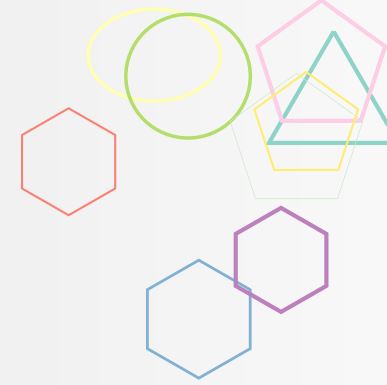[{"shape": "triangle", "thickness": 3, "radius": 0.96, "center": [0.861, 0.725]}, {"shape": "oval", "thickness": 2.5, "radius": 0.85, "center": [0.398, 0.857]}, {"shape": "hexagon", "thickness": 1.5, "radius": 0.69, "center": [0.177, 0.58]}, {"shape": "hexagon", "thickness": 2, "radius": 0.77, "center": [0.513, 0.171]}, {"shape": "circle", "thickness": 2.5, "radius": 0.8, "center": [0.485, 0.802]}, {"shape": "pentagon", "thickness": 3, "radius": 0.86, "center": [0.829, 0.826]}, {"shape": "hexagon", "thickness": 3, "radius": 0.68, "center": [0.725, 0.325]}, {"shape": "pentagon", "thickness": 0.5, "radius": 0.9, "center": [0.765, 0.629]}, {"shape": "pentagon", "thickness": 1.5, "radius": 0.7, "center": [0.79, 0.672]}]